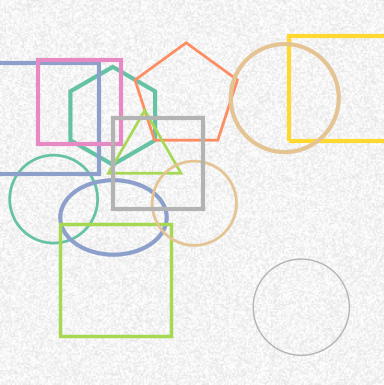[{"shape": "hexagon", "thickness": 3, "radius": 0.64, "center": [0.293, 0.699]}, {"shape": "circle", "thickness": 2, "radius": 0.57, "center": [0.139, 0.483]}, {"shape": "pentagon", "thickness": 2, "radius": 0.7, "center": [0.484, 0.749]}, {"shape": "oval", "thickness": 3, "radius": 0.69, "center": [0.295, 0.435]}, {"shape": "square", "thickness": 3, "radius": 0.72, "center": [0.114, 0.691]}, {"shape": "square", "thickness": 3, "radius": 0.54, "center": [0.205, 0.735]}, {"shape": "square", "thickness": 2.5, "radius": 0.72, "center": [0.3, 0.273]}, {"shape": "triangle", "thickness": 2, "radius": 0.54, "center": [0.376, 0.604]}, {"shape": "square", "thickness": 3, "radius": 0.68, "center": [0.886, 0.769]}, {"shape": "circle", "thickness": 3, "radius": 0.7, "center": [0.74, 0.745]}, {"shape": "circle", "thickness": 2, "radius": 0.55, "center": [0.505, 0.472]}, {"shape": "circle", "thickness": 1, "radius": 0.62, "center": [0.783, 0.202]}, {"shape": "square", "thickness": 3, "radius": 0.59, "center": [0.411, 0.575]}]